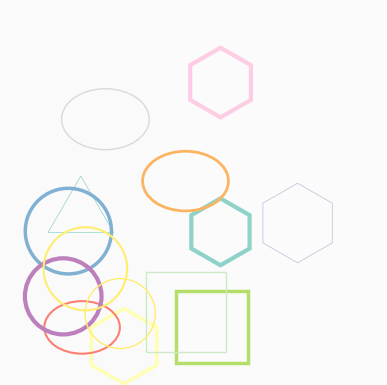[{"shape": "hexagon", "thickness": 3, "radius": 0.43, "center": [0.569, 0.398]}, {"shape": "triangle", "thickness": 0.5, "radius": 0.49, "center": [0.209, 0.445]}, {"shape": "hexagon", "thickness": 2.5, "radius": 0.49, "center": [0.32, 0.101]}, {"shape": "hexagon", "thickness": 0.5, "radius": 0.52, "center": [0.768, 0.421]}, {"shape": "oval", "thickness": 1.5, "radius": 0.49, "center": [0.212, 0.15]}, {"shape": "circle", "thickness": 2.5, "radius": 0.56, "center": [0.176, 0.4]}, {"shape": "oval", "thickness": 2, "radius": 0.55, "center": [0.479, 0.53]}, {"shape": "square", "thickness": 2.5, "radius": 0.46, "center": [0.546, 0.151]}, {"shape": "hexagon", "thickness": 3, "radius": 0.45, "center": [0.569, 0.786]}, {"shape": "oval", "thickness": 1, "radius": 0.57, "center": [0.272, 0.69]}, {"shape": "circle", "thickness": 3, "radius": 0.49, "center": [0.163, 0.23]}, {"shape": "square", "thickness": 1, "radius": 0.52, "center": [0.48, 0.19]}, {"shape": "circle", "thickness": 1.5, "radius": 0.54, "center": [0.22, 0.302]}, {"shape": "circle", "thickness": 1, "radius": 0.45, "center": [0.31, 0.186]}]